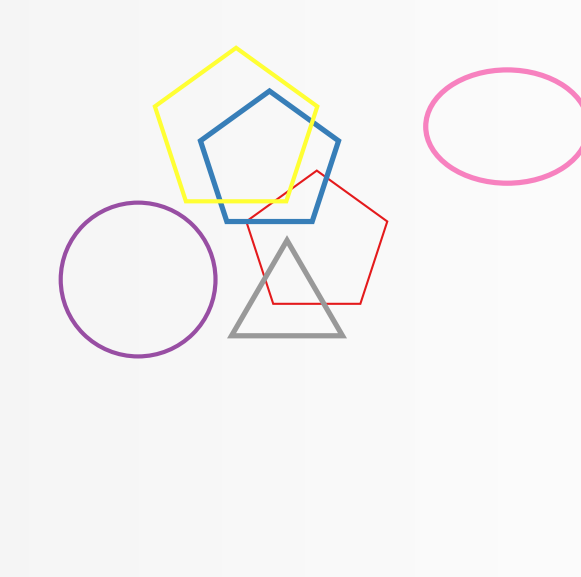[{"shape": "pentagon", "thickness": 1, "radius": 0.64, "center": [0.545, 0.576]}, {"shape": "pentagon", "thickness": 2.5, "radius": 0.62, "center": [0.464, 0.717]}, {"shape": "circle", "thickness": 2, "radius": 0.67, "center": [0.238, 0.515]}, {"shape": "pentagon", "thickness": 2, "radius": 0.73, "center": [0.406, 0.769]}, {"shape": "oval", "thickness": 2.5, "radius": 0.7, "center": [0.873, 0.78]}, {"shape": "triangle", "thickness": 2.5, "radius": 0.55, "center": [0.494, 0.473]}]